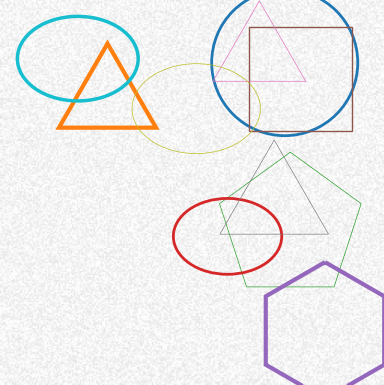[{"shape": "circle", "thickness": 2, "radius": 0.95, "center": [0.74, 0.837]}, {"shape": "triangle", "thickness": 3, "radius": 0.73, "center": [0.279, 0.741]}, {"shape": "pentagon", "thickness": 0.5, "radius": 0.97, "center": [0.754, 0.411]}, {"shape": "oval", "thickness": 2, "radius": 0.7, "center": [0.591, 0.386]}, {"shape": "hexagon", "thickness": 3, "radius": 0.89, "center": [0.844, 0.142]}, {"shape": "square", "thickness": 1, "radius": 0.67, "center": [0.78, 0.796]}, {"shape": "triangle", "thickness": 0.5, "radius": 0.7, "center": [0.674, 0.858]}, {"shape": "triangle", "thickness": 0.5, "radius": 0.82, "center": [0.712, 0.473]}, {"shape": "oval", "thickness": 0.5, "radius": 0.83, "center": [0.51, 0.718]}, {"shape": "oval", "thickness": 2.5, "radius": 0.78, "center": [0.202, 0.848]}]